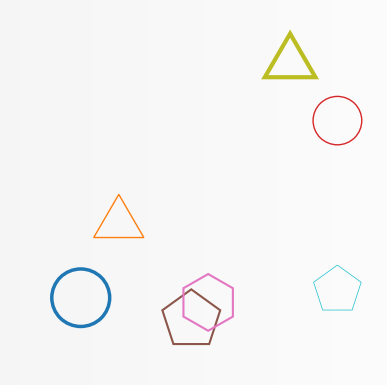[{"shape": "circle", "thickness": 2.5, "radius": 0.37, "center": [0.208, 0.227]}, {"shape": "triangle", "thickness": 1, "radius": 0.37, "center": [0.307, 0.42]}, {"shape": "circle", "thickness": 1, "radius": 0.31, "center": [0.871, 0.687]}, {"shape": "pentagon", "thickness": 1.5, "radius": 0.39, "center": [0.494, 0.17]}, {"shape": "hexagon", "thickness": 1.5, "radius": 0.37, "center": [0.537, 0.215]}, {"shape": "triangle", "thickness": 3, "radius": 0.38, "center": [0.749, 0.837]}, {"shape": "pentagon", "thickness": 0.5, "radius": 0.32, "center": [0.871, 0.247]}]